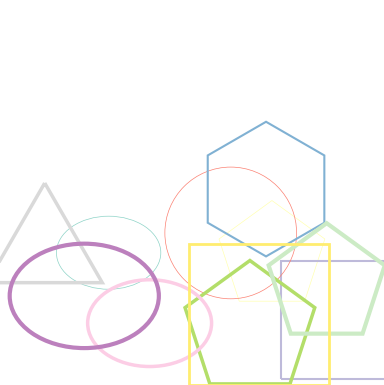[{"shape": "oval", "thickness": 0.5, "radius": 0.68, "center": [0.282, 0.344]}, {"shape": "pentagon", "thickness": 0.5, "radius": 0.72, "center": [0.706, 0.335]}, {"shape": "square", "thickness": 1.5, "radius": 0.76, "center": [0.882, 0.169]}, {"shape": "circle", "thickness": 0.5, "radius": 0.86, "center": [0.599, 0.395]}, {"shape": "hexagon", "thickness": 1.5, "radius": 0.87, "center": [0.691, 0.509]}, {"shape": "pentagon", "thickness": 2.5, "radius": 0.89, "center": [0.649, 0.146]}, {"shape": "oval", "thickness": 2.5, "radius": 0.8, "center": [0.389, 0.161]}, {"shape": "triangle", "thickness": 2.5, "radius": 0.86, "center": [0.116, 0.352]}, {"shape": "oval", "thickness": 3, "radius": 0.97, "center": [0.219, 0.231]}, {"shape": "pentagon", "thickness": 3, "radius": 0.79, "center": [0.849, 0.262]}, {"shape": "square", "thickness": 2, "radius": 0.91, "center": [0.672, 0.183]}]